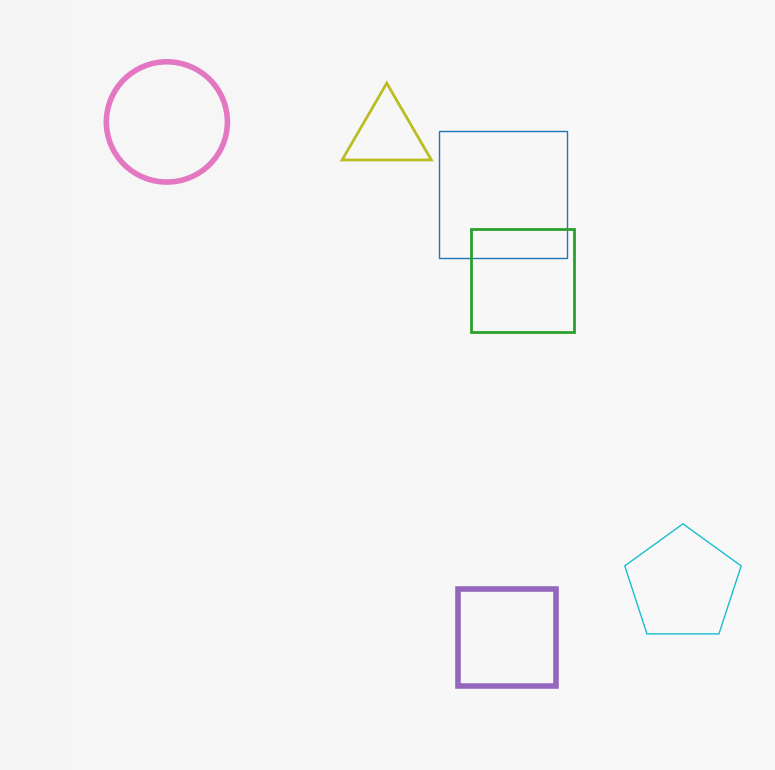[{"shape": "square", "thickness": 0.5, "radius": 0.41, "center": [0.649, 0.747]}, {"shape": "square", "thickness": 1, "radius": 0.33, "center": [0.674, 0.636]}, {"shape": "square", "thickness": 2, "radius": 0.32, "center": [0.655, 0.172]}, {"shape": "circle", "thickness": 2, "radius": 0.39, "center": [0.215, 0.842]}, {"shape": "triangle", "thickness": 1, "radius": 0.33, "center": [0.499, 0.825]}, {"shape": "pentagon", "thickness": 0.5, "radius": 0.39, "center": [0.881, 0.241]}]